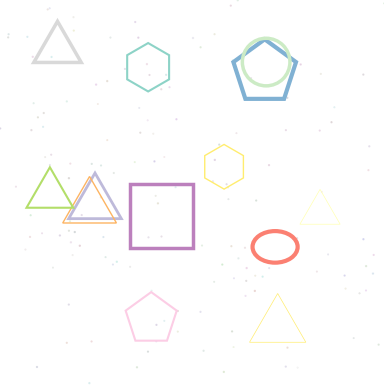[{"shape": "hexagon", "thickness": 1.5, "radius": 0.31, "center": [0.385, 0.825]}, {"shape": "triangle", "thickness": 0.5, "radius": 0.3, "center": [0.831, 0.448]}, {"shape": "triangle", "thickness": 2, "radius": 0.39, "center": [0.247, 0.472]}, {"shape": "oval", "thickness": 3, "radius": 0.29, "center": [0.715, 0.359]}, {"shape": "pentagon", "thickness": 3, "radius": 0.43, "center": [0.688, 0.812]}, {"shape": "triangle", "thickness": 1, "radius": 0.4, "center": [0.233, 0.461]}, {"shape": "triangle", "thickness": 1.5, "radius": 0.35, "center": [0.13, 0.495]}, {"shape": "pentagon", "thickness": 1.5, "radius": 0.35, "center": [0.393, 0.172]}, {"shape": "triangle", "thickness": 2.5, "radius": 0.36, "center": [0.149, 0.873]}, {"shape": "square", "thickness": 2.5, "radius": 0.41, "center": [0.419, 0.439]}, {"shape": "circle", "thickness": 2.5, "radius": 0.31, "center": [0.691, 0.839]}, {"shape": "triangle", "thickness": 0.5, "radius": 0.42, "center": [0.721, 0.153]}, {"shape": "hexagon", "thickness": 1, "radius": 0.29, "center": [0.582, 0.567]}]